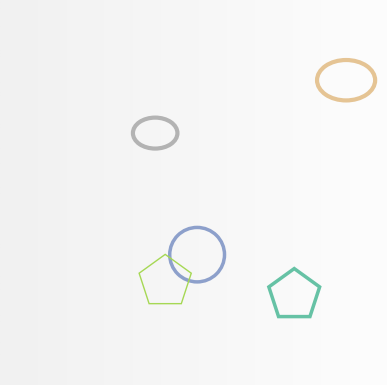[{"shape": "pentagon", "thickness": 2.5, "radius": 0.34, "center": [0.759, 0.233]}, {"shape": "circle", "thickness": 2.5, "radius": 0.35, "center": [0.509, 0.339]}, {"shape": "pentagon", "thickness": 1, "radius": 0.35, "center": [0.426, 0.269]}, {"shape": "oval", "thickness": 3, "radius": 0.37, "center": [0.893, 0.792]}, {"shape": "oval", "thickness": 3, "radius": 0.29, "center": [0.4, 0.654]}]